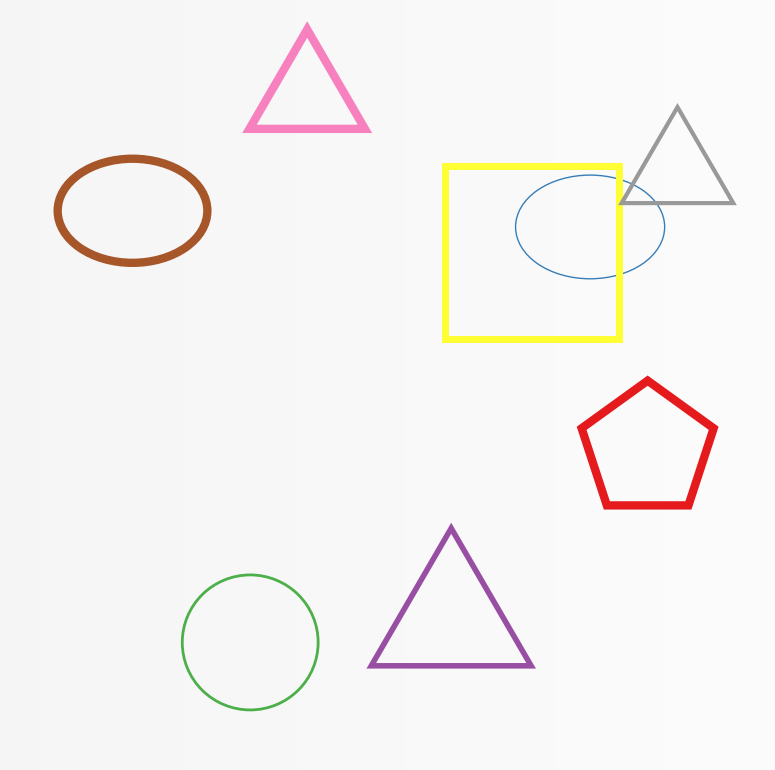[{"shape": "pentagon", "thickness": 3, "radius": 0.45, "center": [0.836, 0.416]}, {"shape": "oval", "thickness": 0.5, "radius": 0.48, "center": [0.761, 0.705]}, {"shape": "circle", "thickness": 1, "radius": 0.44, "center": [0.323, 0.166]}, {"shape": "triangle", "thickness": 2, "radius": 0.6, "center": [0.582, 0.195]}, {"shape": "square", "thickness": 2.5, "radius": 0.56, "center": [0.686, 0.672]}, {"shape": "oval", "thickness": 3, "radius": 0.48, "center": [0.171, 0.726]}, {"shape": "triangle", "thickness": 3, "radius": 0.43, "center": [0.396, 0.876]}, {"shape": "triangle", "thickness": 1.5, "radius": 0.42, "center": [0.874, 0.778]}]